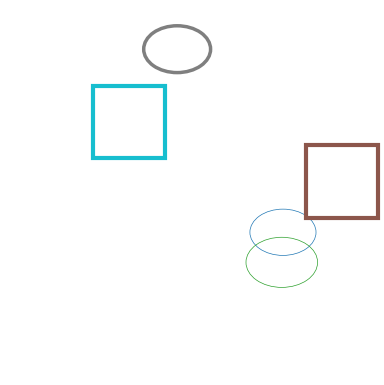[{"shape": "oval", "thickness": 0.5, "radius": 0.43, "center": [0.735, 0.397]}, {"shape": "oval", "thickness": 0.5, "radius": 0.46, "center": [0.732, 0.319]}, {"shape": "square", "thickness": 3, "radius": 0.47, "center": [0.888, 0.529]}, {"shape": "oval", "thickness": 2.5, "radius": 0.43, "center": [0.46, 0.872]}, {"shape": "square", "thickness": 3, "radius": 0.47, "center": [0.335, 0.683]}]